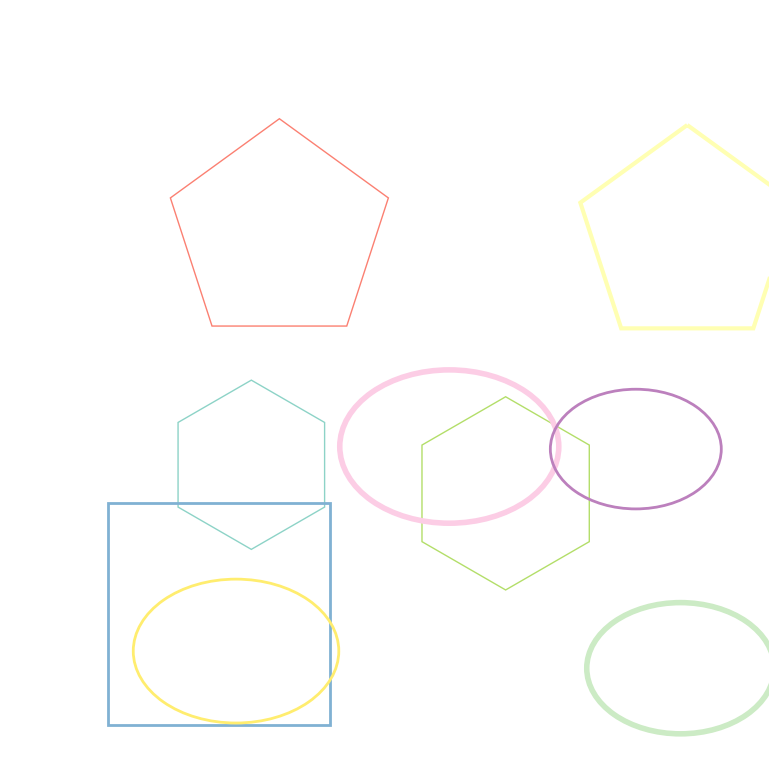[{"shape": "hexagon", "thickness": 0.5, "radius": 0.55, "center": [0.326, 0.396]}, {"shape": "pentagon", "thickness": 1.5, "radius": 0.73, "center": [0.893, 0.692]}, {"shape": "pentagon", "thickness": 0.5, "radius": 0.74, "center": [0.363, 0.697]}, {"shape": "square", "thickness": 1, "radius": 0.72, "center": [0.284, 0.203]}, {"shape": "hexagon", "thickness": 0.5, "radius": 0.63, "center": [0.657, 0.359]}, {"shape": "oval", "thickness": 2, "radius": 0.71, "center": [0.583, 0.42]}, {"shape": "oval", "thickness": 1, "radius": 0.56, "center": [0.826, 0.417]}, {"shape": "oval", "thickness": 2, "radius": 0.61, "center": [0.884, 0.132]}, {"shape": "oval", "thickness": 1, "radius": 0.67, "center": [0.307, 0.154]}]